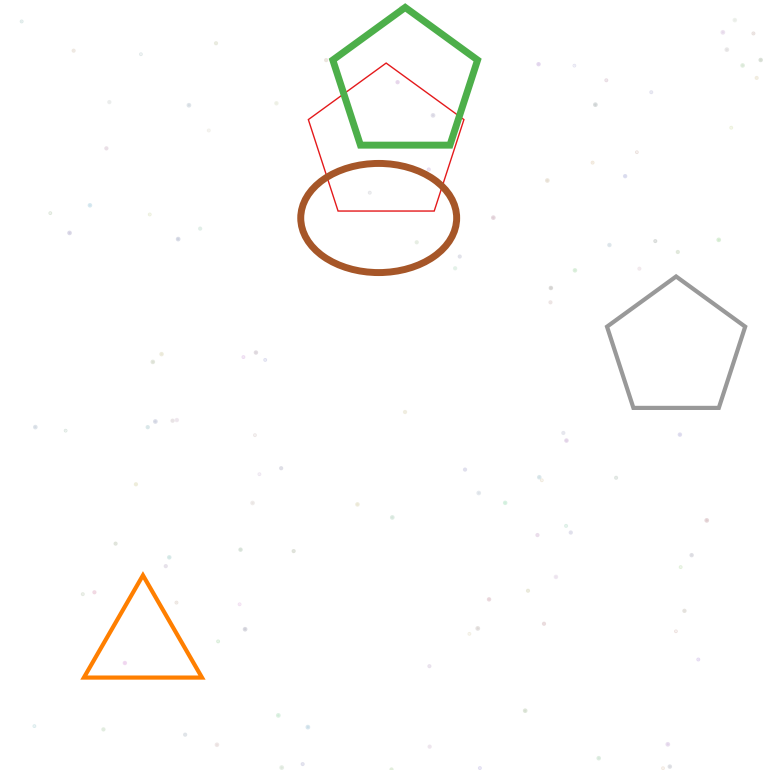[{"shape": "pentagon", "thickness": 0.5, "radius": 0.53, "center": [0.501, 0.812]}, {"shape": "pentagon", "thickness": 2.5, "radius": 0.49, "center": [0.526, 0.891]}, {"shape": "triangle", "thickness": 1.5, "radius": 0.44, "center": [0.186, 0.164]}, {"shape": "oval", "thickness": 2.5, "radius": 0.51, "center": [0.492, 0.717]}, {"shape": "pentagon", "thickness": 1.5, "radius": 0.47, "center": [0.878, 0.547]}]